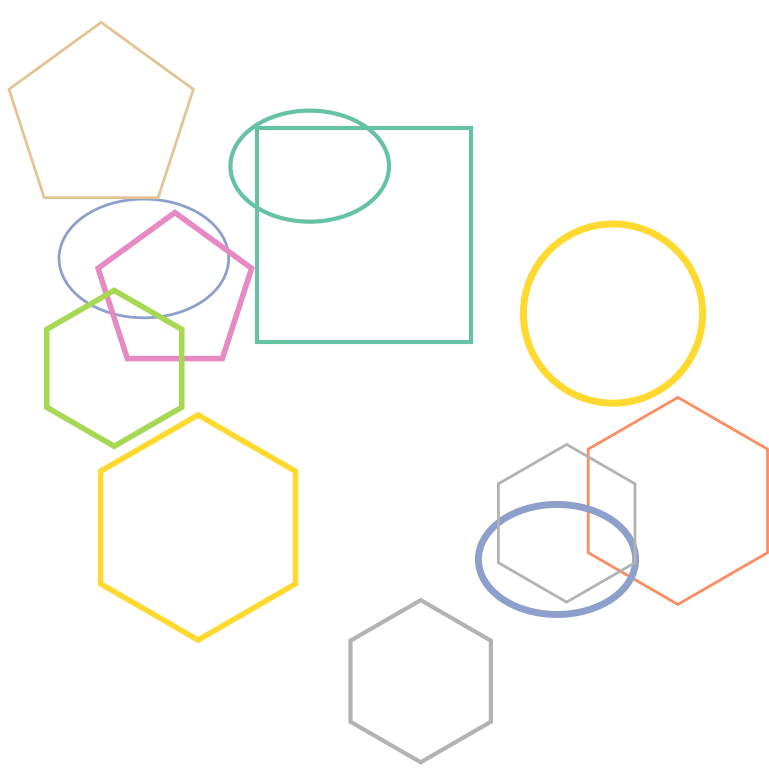[{"shape": "square", "thickness": 1.5, "radius": 0.7, "center": [0.473, 0.695]}, {"shape": "oval", "thickness": 1.5, "radius": 0.52, "center": [0.402, 0.784]}, {"shape": "hexagon", "thickness": 1, "radius": 0.67, "center": [0.88, 0.349]}, {"shape": "oval", "thickness": 1, "radius": 0.55, "center": [0.187, 0.664]}, {"shape": "oval", "thickness": 2.5, "radius": 0.51, "center": [0.723, 0.273]}, {"shape": "pentagon", "thickness": 2, "radius": 0.52, "center": [0.227, 0.619]}, {"shape": "hexagon", "thickness": 2, "radius": 0.51, "center": [0.148, 0.522]}, {"shape": "hexagon", "thickness": 2, "radius": 0.73, "center": [0.257, 0.315]}, {"shape": "circle", "thickness": 2.5, "radius": 0.58, "center": [0.796, 0.593]}, {"shape": "pentagon", "thickness": 1, "radius": 0.63, "center": [0.131, 0.845]}, {"shape": "hexagon", "thickness": 1.5, "radius": 0.53, "center": [0.546, 0.115]}, {"shape": "hexagon", "thickness": 1, "radius": 0.51, "center": [0.736, 0.32]}]